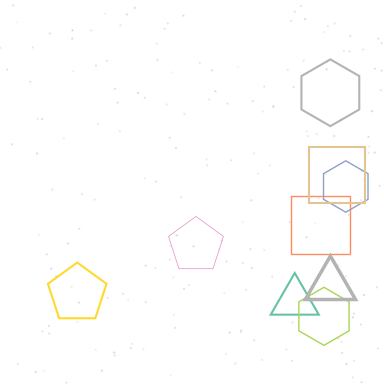[{"shape": "triangle", "thickness": 1.5, "radius": 0.36, "center": [0.766, 0.219]}, {"shape": "square", "thickness": 1, "radius": 0.38, "center": [0.832, 0.416]}, {"shape": "hexagon", "thickness": 1, "radius": 0.33, "center": [0.898, 0.516]}, {"shape": "pentagon", "thickness": 0.5, "radius": 0.38, "center": [0.509, 0.363]}, {"shape": "hexagon", "thickness": 1, "radius": 0.38, "center": [0.841, 0.178]}, {"shape": "pentagon", "thickness": 1.5, "radius": 0.4, "center": [0.201, 0.238]}, {"shape": "square", "thickness": 1.5, "radius": 0.36, "center": [0.875, 0.545]}, {"shape": "hexagon", "thickness": 1.5, "radius": 0.43, "center": [0.858, 0.759]}, {"shape": "triangle", "thickness": 2.5, "radius": 0.38, "center": [0.858, 0.26]}]